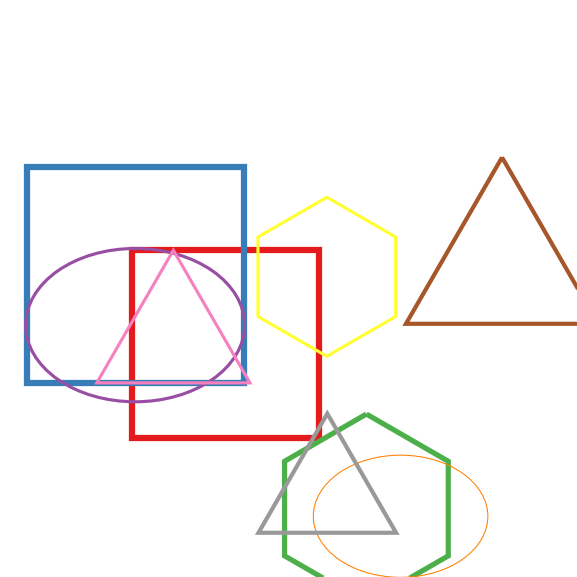[{"shape": "square", "thickness": 3, "radius": 0.81, "center": [0.391, 0.404]}, {"shape": "square", "thickness": 3, "radius": 0.94, "center": [0.235, 0.523]}, {"shape": "hexagon", "thickness": 2.5, "radius": 0.82, "center": [0.634, 0.118]}, {"shape": "oval", "thickness": 1.5, "radius": 0.95, "center": [0.234, 0.436]}, {"shape": "oval", "thickness": 0.5, "radius": 0.76, "center": [0.694, 0.105]}, {"shape": "hexagon", "thickness": 1.5, "radius": 0.69, "center": [0.566, 0.52]}, {"shape": "triangle", "thickness": 2, "radius": 0.96, "center": [0.869, 0.535]}, {"shape": "triangle", "thickness": 1.5, "radius": 0.77, "center": [0.3, 0.413]}, {"shape": "triangle", "thickness": 2, "radius": 0.69, "center": [0.567, 0.145]}]